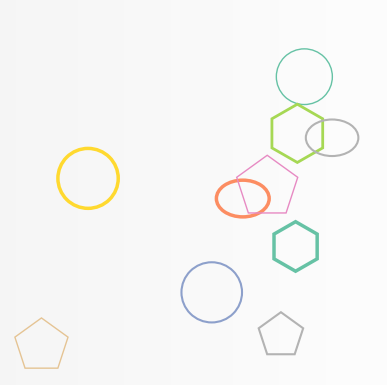[{"shape": "circle", "thickness": 1, "radius": 0.36, "center": [0.785, 0.801]}, {"shape": "hexagon", "thickness": 2.5, "radius": 0.32, "center": [0.763, 0.36]}, {"shape": "oval", "thickness": 2.5, "radius": 0.34, "center": [0.627, 0.484]}, {"shape": "circle", "thickness": 1.5, "radius": 0.39, "center": [0.546, 0.241]}, {"shape": "pentagon", "thickness": 1, "radius": 0.41, "center": [0.69, 0.514]}, {"shape": "hexagon", "thickness": 2, "radius": 0.38, "center": [0.767, 0.654]}, {"shape": "circle", "thickness": 2.5, "radius": 0.39, "center": [0.227, 0.537]}, {"shape": "pentagon", "thickness": 1, "radius": 0.36, "center": [0.107, 0.102]}, {"shape": "oval", "thickness": 1.5, "radius": 0.34, "center": [0.857, 0.642]}, {"shape": "pentagon", "thickness": 1.5, "radius": 0.3, "center": [0.725, 0.129]}]